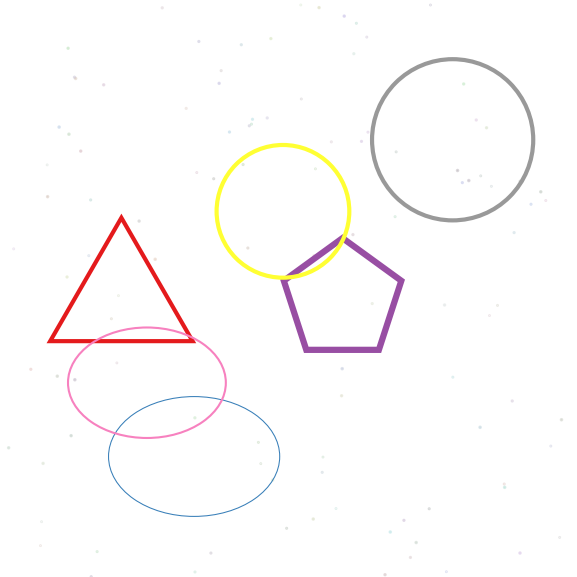[{"shape": "triangle", "thickness": 2, "radius": 0.71, "center": [0.21, 0.48]}, {"shape": "oval", "thickness": 0.5, "radius": 0.74, "center": [0.336, 0.209]}, {"shape": "pentagon", "thickness": 3, "radius": 0.53, "center": [0.593, 0.48]}, {"shape": "circle", "thickness": 2, "radius": 0.57, "center": [0.49, 0.633]}, {"shape": "oval", "thickness": 1, "radius": 0.68, "center": [0.254, 0.336]}, {"shape": "circle", "thickness": 2, "radius": 0.7, "center": [0.784, 0.757]}]